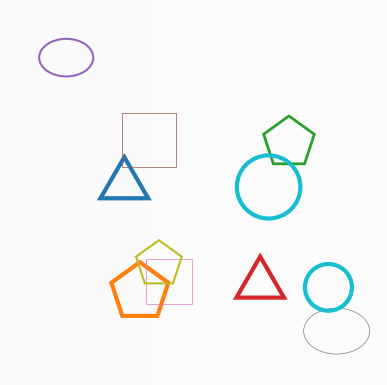[{"shape": "triangle", "thickness": 3, "radius": 0.36, "center": [0.321, 0.521]}, {"shape": "pentagon", "thickness": 3, "radius": 0.39, "center": [0.361, 0.242]}, {"shape": "pentagon", "thickness": 2, "radius": 0.34, "center": [0.746, 0.63]}, {"shape": "triangle", "thickness": 3, "radius": 0.36, "center": [0.671, 0.262]}, {"shape": "oval", "thickness": 1.5, "radius": 0.35, "center": [0.171, 0.85]}, {"shape": "square", "thickness": 0.5, "radius": 0.35, "center": [0.384, 0.637]}, {"shape": "square", "thickness": 0.5, "radius": 0.3, "center": [0.436, 0.268]}, {"shape": "oval", "thickness": 0.5, "radius": 0.43, "center": [0.869, 0.14]}, {"shape": "pentagon", "thickness": 1.5, "radius": 0.31, "center": [0.41, 0.314]}, {"shape": "circle", "thickness": 3, "radius": 0.3, "center": [0.848, 0.254]}, {"shape": "circle", "thickness": 3, "radius": 0.41, "center": [0.693, 0.514]}]